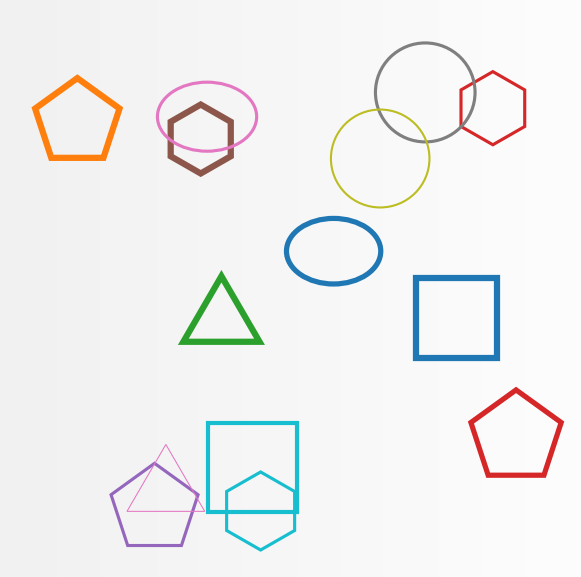[{"shape": "square", "thickness": 3, "radius": 0.35, "center": [0.785, 0.448]}, {"shape": "oval", "thickness": 2.5, "radius": 0.41, "center": [0.574, 0.564]}, {"shape": "pentagon", "thickness": 3, "radius": 0.38, "center": [0.133, 0.788]}, {"shape": "triangle", "thickness": 3, "radius": 0.38, "center": [0.381, 0.445]}, {"shape": "hexagon", "thickness": 1.5, "radius": 0.32, "center": [0.848, 0.812]}, {"shape": "pentagon", "thickness": 2.5, "radius": 0.41, "center": [0.888, 0.242]}, {"shape": "pentagon", "thickness": 1.5, "radius": 0.39, "center": [0.266, 0.118]}, {"shape": "hexagon", "thickness": 3, "radius": 0.3, "center": [0.345, 0.758]}, {"shape": "triangle", "thickness": 0.5, "radius": 0.39, "center": [0.285, 0.152]}, {"shape": "oval", "thickness": 1.5, "radius": 0.43, "center": [0.356, 0.797]}, {"shape": "circle", "thickness": 1.5, "radius": 0.43, "center": [0.732, 0.839]}, {"shape": "circle", "thickness": 1, "radius": 0.42, "center": [0.654, 0.725]}, {"shape": "hexagon", "thickness": 1.5, "radius": 0.34, "center": [0.448, 0.114]}, {"shape": "square", "thickness": 2, "radius": 0.38, "center": [0.435, 0.19]}]